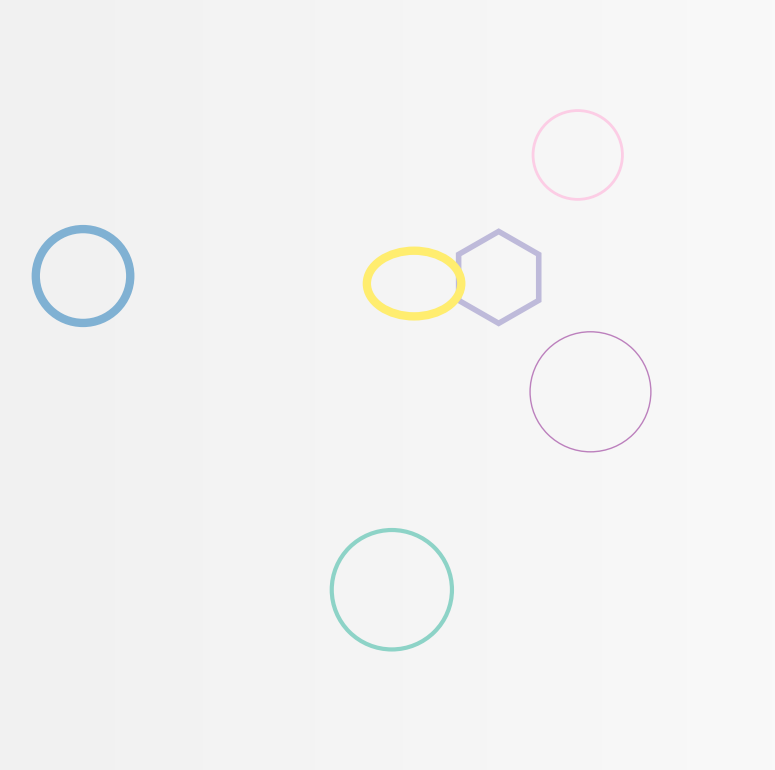[{"shape": "circle", "thickness": 1.5, "radius": 0.39, "center": [0.506, 0.234]}, {"shape": "hexagon", "thickness": 2, "radius": 0.3, "center": [0.643, 0.64]}, {"shape": "circle", "thickness": 3, "radius": 0.3, "center": [0.107, 0.642]}, {"shape": "circle", "thickness": 1, "radius": 0.29, "center": [0.745, 0.799]}, {"shape": "circle", "thickness": 0.5, "radius": 0.39, "center": [0.762, 0.491]}, {"shape": "oval", "thickness": 3, "radius": 0.3, "center": [0.534, 0.632]}]